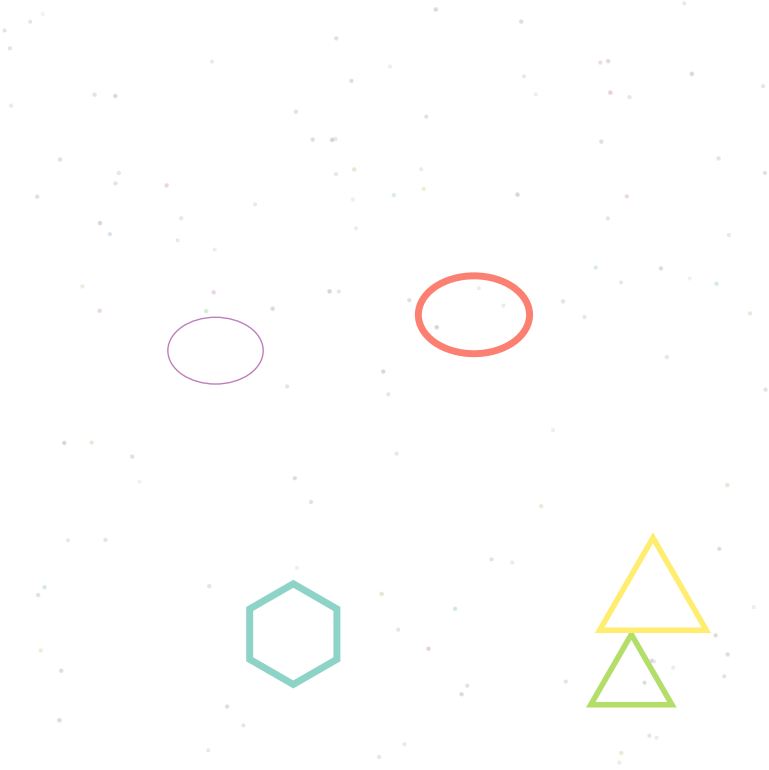[{"shape": "hexagon", "thickness": 2.5, "radius": 0.33, "center": [0.381, 0.176]}, {"shape": "oval", "thickness": 2.5, "radius": 0.36, "center": [0.616, 0.591]}, {"shape": "triangle", "thickness": 2, "radius": 0.3, "center": [0.82, 0.115]}, {"shape": "oval", "thickness": 0.5, "radius": 0.31, "center": [0.28, 0.545]}, {"shape": "triangle", "thickness": 2, "radius": 0.4, "center": [0.848, 0.222]}]